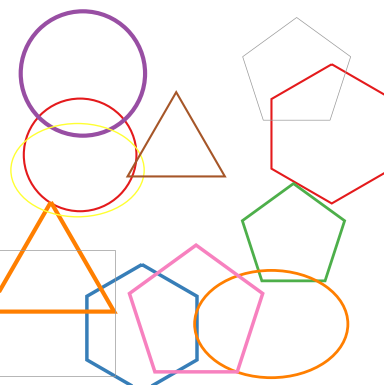[{"shape": "circle", "thickness": 1.5, "radius": 0.73, "center": [0.208, 0.598]}, {"shape": "hexagon", "thickness": 1.5, "radius": 0.9, "center": [0.862, 0.652]}, {"shape": "hexagon", "thickness": 2.5, "radius": 0.83, "center": [0.369, 0.148]}, {"shape": "pentagon", "thickness": 2, "radius": 0.7, "center": [0.762, 0.384]}, {"shape": "circle", "thickness": 3, "radius": 0.81, "center": [0.215, 0.809]}, {"shape": "oval", "thickness": 2, "radius": 1.0, "center": [0.705, 0.158]}, {"shape": "triangle", "thickness": 3, "radius": 0.95, "center": [0.132, 0.285]}, {"shape": "oval", "thickness": 1, "radius": 0.87, "center": [0.201, 0.558]}, {"shape": "triangle", "thickness": 1.5, "radius": 0.73, "center": [0.458, 0.615]}, {"shape": "pentagon", "thickness": 2.5, "radius": 0.91, "center": [0.509, 0.181]}, {"shape": "square", "thickness": 0.5, "radius": 0.82, "center": [0.136, 0.187]}, {"shape": "pentagon", "thickness": 0.5, "radius": 0.74, "center": [0.771, 0.807]}]